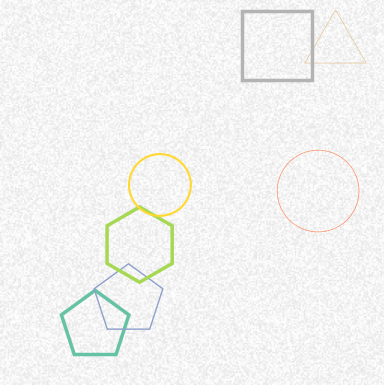[{"shape": "pentagon", "thickness": 2.5, "radius": 0.46, "center": [0.247, 0.154]}, {"shape": "circle", "thickness": 0.5, "radius": 0.53, "center": [0.826, 0.504]}, {"shape": "pentagon", "thickness": 1, "radius": 0.47, "center": [0.334, 0.221]}, {"shape": "hexagon", "thickness": 2.5, "radius": 0.49, "center": [0.363, 0.365]}, {"shape": "circle", "thickness": 1.5, "radius": 0.4, "center": [0.415, 0.52]}, {"shape": "triangle", "thickness": 0.5, "radius": 0.46, "center": [0.871, 0.882]}, {"shape": "square", "thickness": 2.5, "radius": 0.45, "center": [0.72, 0.882]}]